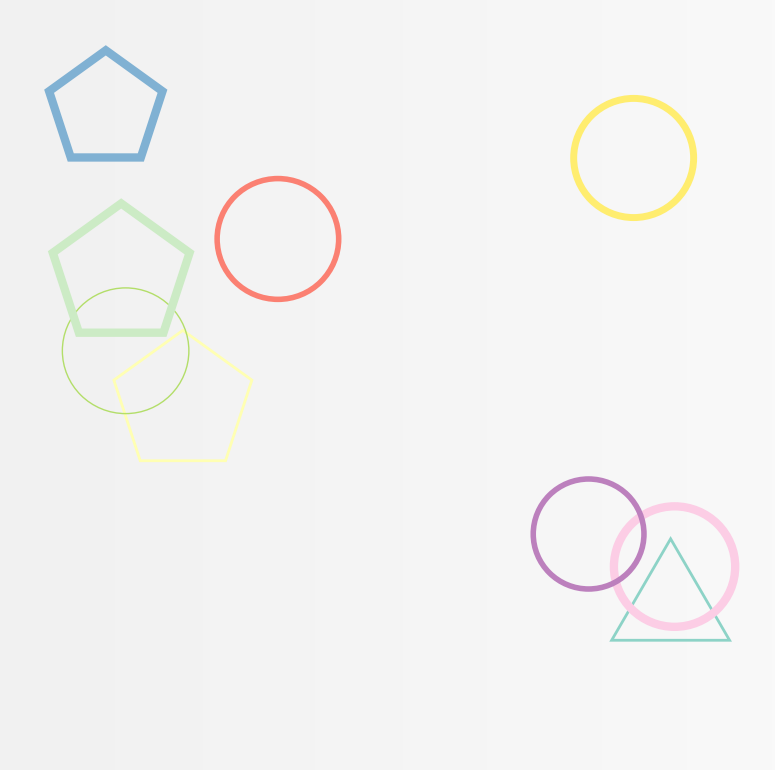[{"shape": "triangle", "thickness": 1, "radius": 0.44, "center": [0.865, 0.212]}, {"shape": "pentagon", "thickness": 1, "radius": 0.47, "center": [0.236, 0.477]}, {"shape": "circle", "thickness": 2, "radius": 0.39, "center": [0.359, 0.69]}, {"shape": "pentagon", "thickness": 3, "radius": 0.38, "center": [0.137, 0.858]}, {"shape": "circle", "thickness": 0.5, "radius": 0.41, "center": [0.162, 0.544]}, {"shape": "circle", "thickness": 3, "radius": 0.39, "center": [0.87, 0.264]}, {"shape": "circle", "thickness": 2, "radius": 0.36, "center": [0.759, 0.306]}, {"shape": "pentagon", "thickness": 3, "radius": 0.46, "center": [0.156, 0.643]}, {"shape": "circle", "thickness": 2.5, "radius": 0.39, "center": [0.818, 0.795]}]